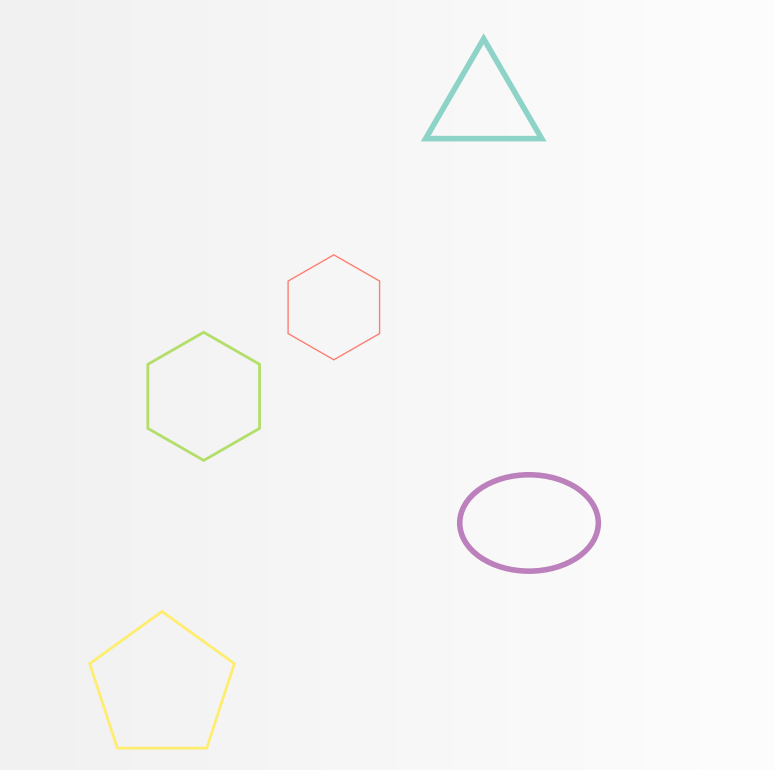[{"shape": "triangle", "thickness": 2, "radius": 0.43, "center": [0.624, 0.863]}, {"shape": "hexagon", "thickness": 0.5, "radius": 0.34, "center": [0.431, 0.601]}, {"shape": "hexagon", "thickness": 1, "radius": 0.42, "center": [0.263, 0.485]}, {"shape": "oval", "thickness": 2, "radius": 0.45, "center": [0.683, 0.321]}, {"shape": "pentagon", "thickness": 1, "radius": 0.49, "center": [0.209, 0.108]}]